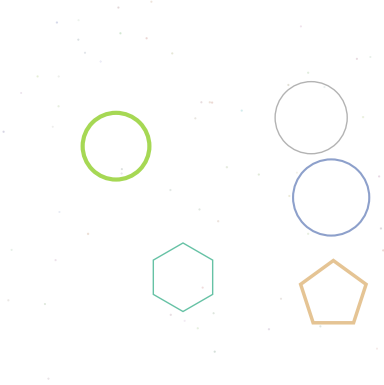[{"shape": "hexagon", "thickness": 1, "radius": 0.45, "center": [0.475, 0.28]}, {"shape": "circle", "thickness": 1.5, "radius": 0.49, "center": [0.86, 0.487]}, {"shape": "circle", "thickness": 3, "radius": 0.43, "center": [0.301, 0.62]}, {"shape": "pentagon", "thickness": 2.5, "radius": 0.45, "center": [0.866, 0.234]}, {"shape": "circle", "thickness": 1, "radius": 0.47, "center": [0.808, 0.694]}]